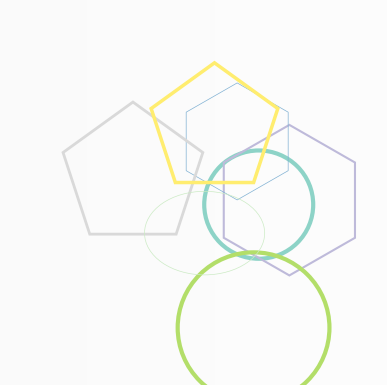[{"shape": "circle", "thickness": 3, "radius": 0.7, "center": [0.668, 0.469]}, {"shape": "hexagon", "thickness": 1.5, "radius": 0.98, "center": [0.747, 0.48]}, {"shape": "hexagon", "thickness": 0.5, "radius": 0.76, "center": [0.612, 0.633]}, {"shape": "circle", "thickness": 3, "radius": 0.98, "center": [0.654, 0.149]}, {"shape": "pentagon", "thickness": 2, "radius": 0.95, "center": [0.343, 0.545]}, {"shape": "oval", "thickness": 0.5, "radius": 0.78, "center": [0.528, 0.395]}, {"shape": "pentagon", "thickness": 2.5, "radius": 0.86, "center": [0.554, 0.665]}]